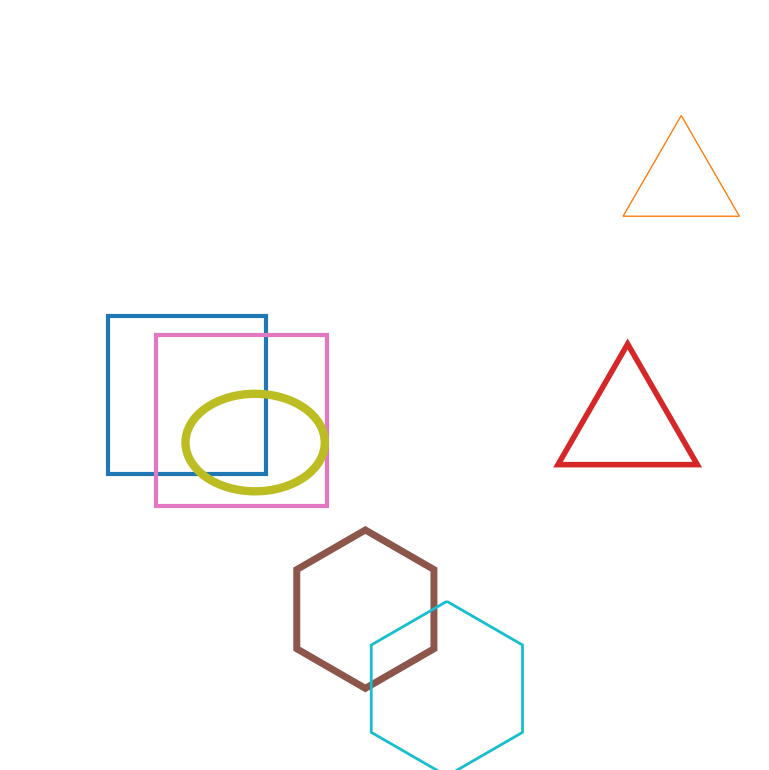[{"shape": "square", "thickness": 1.5, "radius": 0.51, "center": [0.243, 0.487]}, {"shape": "triangle", "thickness": 0.5, "radius": 0.44, "center": [0.885, 0.763]}, {"shape": "triangle", "thickness": 2, "radius": 0.52, "center": [0.815, 0.449]}, {"shape": "hexagon", "thickness": 2.5, "radius": 0.51, "center": [0.474, 0.209]}, {"shape": "square", "thickness": 1.5, "radius": 0.55, "center": [0.314, 0.454]}, {"shape": "oval", "thickness": 3, "radius": 0.45, "center": [0.331, 0.425]}, {"shape": "hexagon", "thickness": 1, "radius": 0.57, "center": [0.58, 0.106]}]